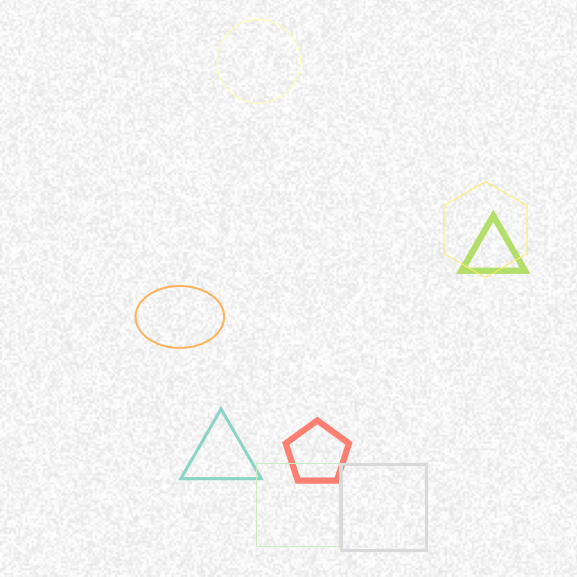[{"shape": "triangle", "thickness": 1.5, "radius": 0.4, "center": [0.383, 0.211]}, {"shape": "circle", "thickness": 0.5, "radius": 0.36, "center": [0.448, 0.893]}, {"shape": "pentagon", "thickness": 3, "radius": 0.29, "center": [0.55, 0.214]}, {"shape": "oval", "thickness": 1, "radius": 0.38, "center": [0.311, 0.45]}, {"shape": "triangle", "thickness": 3, "radius": 0.32, "center": [0.854, 0.562]}, {"shape": "square", "thickness": 1.5, "radius": 0.37, "center": [0.664, 0.121]}, {"shape": "square", "thickness": 0.5, "radius": 0.36, "center": [0.515, 0.126]}, {"shape": "hexagon", "thickness": 0.5, "radius": 0.42, "center": [0.841, 0.602]}]